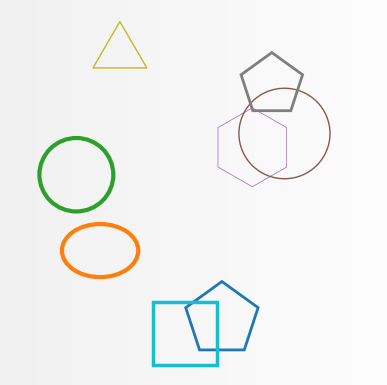[{"shape": "pentagon", "thickness": 2, "radius": 0.49, "center": [0.573, 0.171]}, {"shape": "oval", "thickness": 3, "radius": 0.49, "center": [0.258, 0.349]}, {"shape": "circle", "thickness": 3, "radius": 0.48, "center": [0.197, 0.546]}, {"shape": "hexagon", "thickness": 0.5, "radius": 0.51, "center": [0.651, 0.617]}, {"shape": "circle", "thickness": 1, "radius": 0.59, "center": [0.734, 0.653]}, {"shape": "pentagon", "thickness": 2, "radius": 0.42, "center": [0.701, 0.78]}, {"shape": "triangle", "thickness": 1, "radius": 0.4, "center": [0.309, 0.864]}, {"shape": "square", "thickness": 2.5, "radius": 0.41, "center": [0.477, 0.134]}]